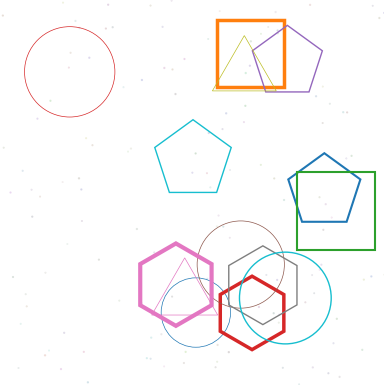[{"shape": "pentagon", "thickness": 1.5, "radius": 0.49, "center": [0.842, 0.504]}, {"shape": "circle", "thickness": 0.5, "radius": 0.45, "center": [0.509, 0.188]}, {"shape": "square", "thickness": 2.5, "radius": 0.44, "center": [0.651, 0.861]}, {"shape": "square", "thickness": 1.5, "radius": 0.51, "center": [0.872, 0.452]}, {"shape": "circle", "thickness": 0.5, "radius": 0.59, "center": [0.181, 0.813]}, {"shape": "hexagon", "thickness": 2.5, "radius": 0.48, "center": [0.655, 0.187]}, {"shape": "pentagon", "thickness": 1, "radius": 0.48, "center": [0.746, 0.839]}, {"shape": "circle", "thickness": 0.5, "radius": 0.57, "center": [0.625, 0.313]}, {"shape": "triangle", "thickness": 0.5, "radius": 0.5, "center": [0.48, 0.231]}, {"shape": "hexagon", "thickness": 3, "radius": 0.53, "center": [0.457, 0.261]}, {"shape": "hexagon", "thickness": 1, "radius": 0.51, "center": [0.683, 0.259]}, {"shape": "triangle", "thickness": 0.5, "radius": 0.48, "center": [0.635, 0.812]}, {"shape": "circle", "thickness": 1, "radius": 0.6, "center": [0.741, 0.226]}, {"shape": "pentagon", "thickness": 1, "radius": 0.52, "center": [0.501, 0.585]}]